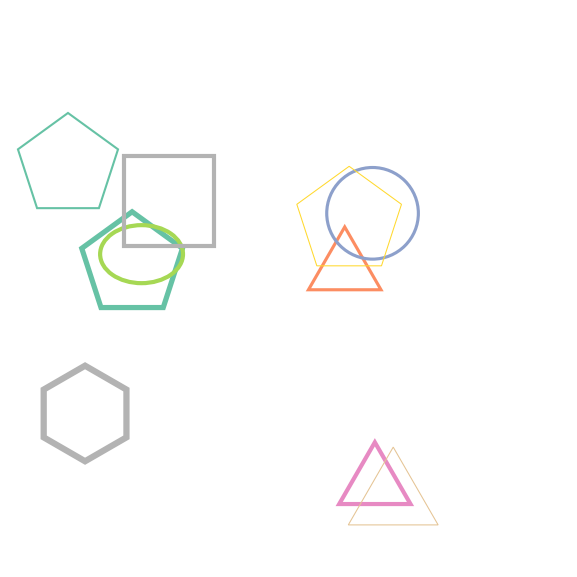[{"shape": "pentagon", "thickness": 2.5, "radius": 0.46, "center": [0.229, 0.541]}, {"shape": "pentagon", "thickness": 1, "radius": 0.46, "center": [0.118, 0.712]}, {"shape": "triangle", "thickness": 1.5, "radius": 0.36, "center": [0.597, 0.534]}, {"shape": "circle", "thickness": 1.5, "radius": 0.4, "center": [0.645, 0.63]}, {"shape": "triangle", "thickness": 2, "radius": 0.36, "center": [0.649, 0.162]}, {"shape": "oval", "thickness": 2, "radius": 0.36, "center": [0.245, 0.559]}, {"shape": "pentagon", "thickness": 0.5, "radius": 0.48, "center": [0.605, 0.616]}, {"shape": "triangle", "thickness": 0.5, "radius": 0.45, "center": [0.681, 0.135]}, {"shape": "hexagon", "thickness": 3, "radius": 0.41, "center": [0.147, 0.283]}, {"shape": "square", "thickness": 2, "radius": 0.39, "center": [0.293, 0.651]}]